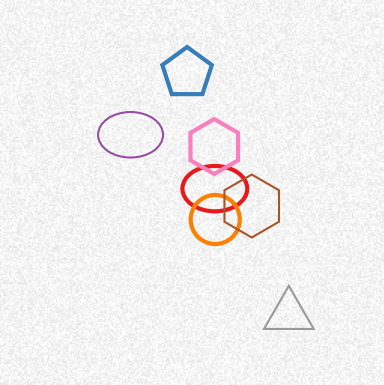[{"shape": "oval", "thickness": 3, "radius": 0.42, "center": [0.558, 0.51]}, {"shape": "pentagon", "thickness": 3, "radius": 0.34, "center": [0.486, 0.81]}, {"shape": "oval", "thickness": 1.5, "radius": 0.42, "center": [0.339, 0.65]}, {"shape": "circle", "thickness": 3, "radius": 0.32, "center": [0.559, 0.43]}, {"shape": "hexagon", "thickness": 1.5, "radius": 0.41, "center": [0.654, 0.465]}, {"shape": "hexagon", "thickness": 3, "radius": 0.36, "center": [0.556, 0.619]}, {"shape": "triangle", "thickness": 1.5, "radius": 0.37, "center": [0.75, 0.183]}]